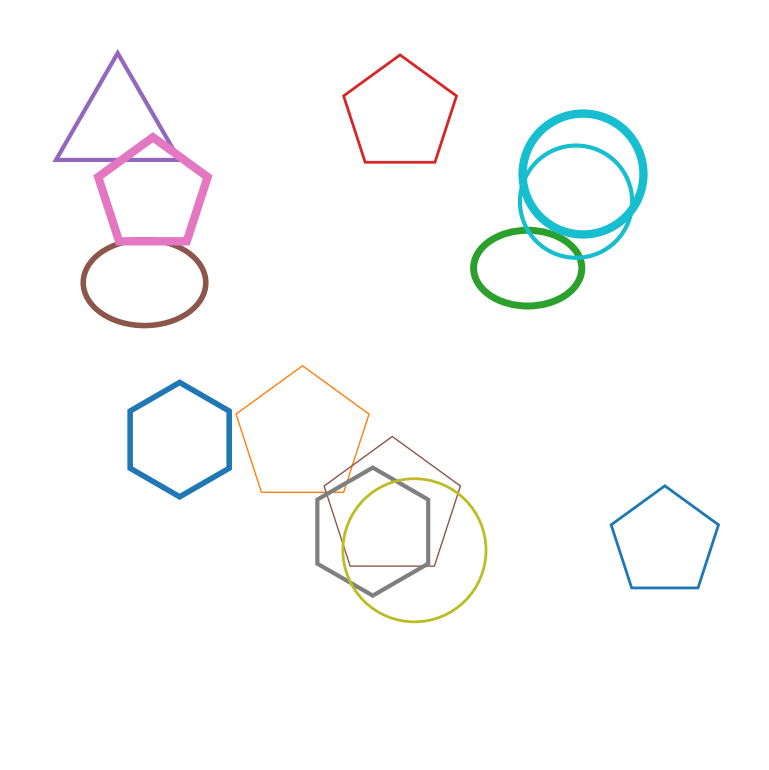[{"shape": "pentagon", "thickness": 1, "radius": 0.37, "center": [0.863, 0.296]}, {"shape": "hexagon", "thickness": 2, "radius": 0.37, "center": [0.233, 0.429]}, {"shape": "pentagon", "thickness": 0.5, "radius": 0.45, "center": [0.393, 0.434]}, {"shape": "oval", "thickness": 2.5, "radius": 0.35, "center": [0.685, 0.652]}, {"shape": "pentagon", "thickness": 1, "radius": 0.39, "center": [0.52, 0.852]}, {"shape": "triangle", "thickness": 1.5, "radius": 0.46, "center": [0.153, 0.839]}, {"shape": "oval", "thickness": 2, "radius": 0.4, "center": [0.188, 0.633]}, {"shape": "pentagon", "thickness": 0.5, "radius": 0.47, "center": [0.509, 0.34]}, {"shape": "pentagon", "thickness": 3, "radius": 0.37, "center": [0.199, 0.747]}, {"shape": "hexagon", "thickness": 1.5, "radius": 0.42, "center": [0.484, 0.31]}, {"shape": "circle", "thickness": 1, "radius": 0.46, "center": [0.538, 0.285]}, {"shape": "circle", "thickness": 3, "radius": 0.39, "center": [0.757, 0.774]}, {"shape": "circle", "thickness": 1.5, "radius": 0.36, "center": [0.748, 0.738]}]